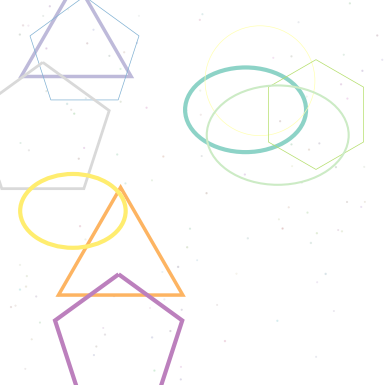[{"shape": "oval", "thickness": 3, "radius": 0.79, "center": [0.638, 0.715]}, {"shape": "circle", "thickness": 0.5, "radius": 0.71, "center": [0.675, 0.79]}, {"shape": "triangle", "thickness": 2.5, "radius": 0.82, "center": [0.198, 0.884]}, {"shape": "pentagon", "thickness": 0.5, "radius": 0.74, "center": [0.219, 0.861]}, {"shape": "triangle", "thickness": 2.5, "radius": 0.93, "center": [0.313, 0.327]}, {"shape": "hexagon", "thickness": 0.5, "radius": 0.71, "center": [0.821, 0.702]}, {"shape": "pentagon", "thickness": 2, "radius": 0.91, "center": [0.111, 0.657]}, {"shape": "pentagon", "thickness": 3, "radius": 0.87, "center": [0.308, 0.114]}, {"shape": "oval", "thickness": 1.5, "radius": 0.92, "center": [0.721, 0.649]}, {"shape": "oval", "thickness": 3, "radius": 0.69, "center": [0.189, 0.452]}]